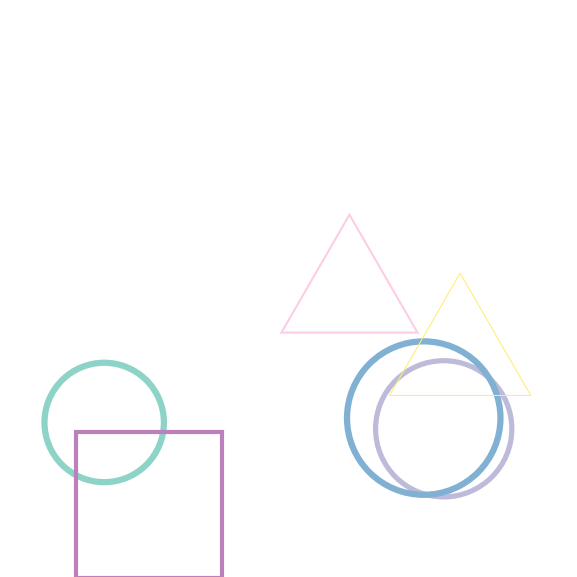[{"shape": "circle", "thickness": 3, "radius": 0.52, "center": [0.18, 0.268]}, {"shape": "circle", "thickness": 2.5, "radius": 0.59, "center": [0.768, 0.257]}, {"shape": "circle", "thickness": 3, "radius": 0.66, "center": [0.734, 0.275]}, {"shape": "triangle", "thickness": 1, "radius": 0.68, "center": [0.605, 0.491]}, {"shape": "square", "thickness": 2, "radius": 0.63, "center": [0.258, 0.125]}, {"shape": "triangle", "thickness": 0.5, "radius": 0.71, "center": [0.797, 0.385]}]